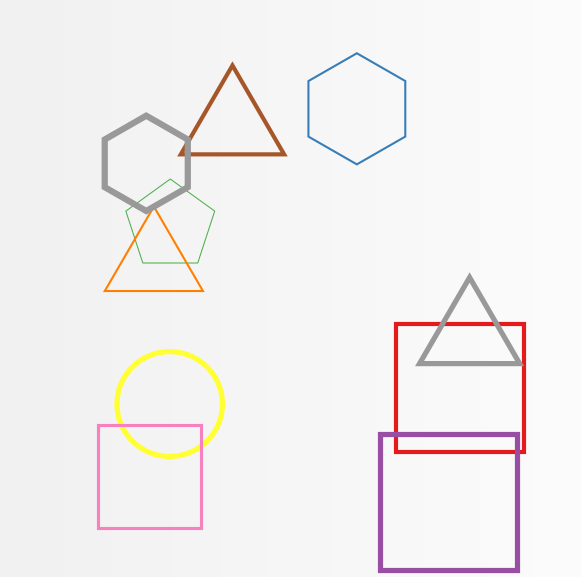[{"shape": "square", "thickness": 2, "radius": 0.55, "center": [0.791, 0.327]}, {"shape": "hexagon", "thickness": 1, "radius": 0.48, "center": [0.614, 0.811]}, {"shape": "pentagon", "thickness": 0.5, "radius": 0.4, "center": [0.293, 0.609]}, {"shape": "square", "thickness": 2.5, "radius": 0.59, "center": [0.771, 0.13]}, {"shape": "triangle", "thickness": 1, "radius": 0.49, "center": [0.265, 0.544]}, {"shape": "circle", "thickness": 2.5, "radius": 0.45, "center": [0.292, 0.3]}, {"shape": "triangle", "thickness": 2, "radius": 0.51, "center": [0.4, 0.783]}, {"shape": "square", "thickness": 1.5, "radius": 0.44, "center": [0.257, 0.174]}, {"shape": "triangle", "thickness": 2.5, "radius": 0.5, "center": [0.808, 0.419]}, {"shape": "hexagon", "thickness": 3, "radius": 0.41, "center": [0.252, 0.716]}]